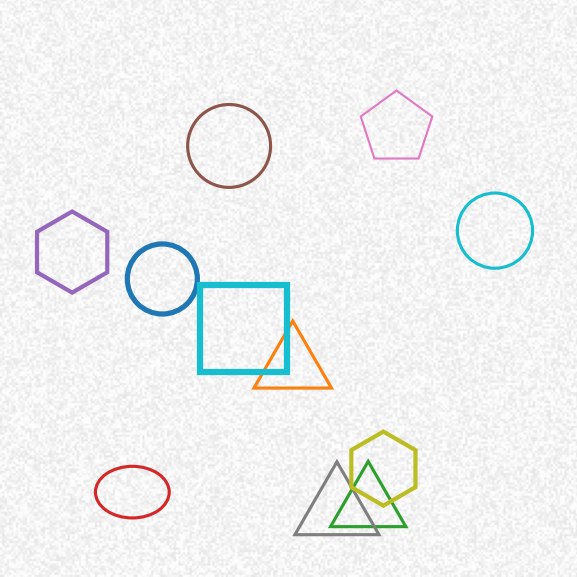[{"shape": "circle", "thickness": 2.5, "radius": 0.3, "center": [0.281, 0.516]}, {"shape": "triangle", "thickness": 1.5, "radius": 0.39, "center": [0.507, 0.366]}, {"shape": "triangle", "thickness": 1.5, "radius": 0.38, "center": [0.638, 0.125]}, {"shape": "oval", "thickness": 1.5, "radius": 0.32, "center": [0.229, 0.147]}, {"shape": "hexagon", "thickness": 2, "radius": 0.35, "center": [0.125, 0.563]}, {"shape": "circle", "thickness": 1.5, "radius": 0.36, "center": [0.397, 0.746]}, {"shape": "pentagon", "thickness": 1, "radius": 0.33, "center": [0.687, 0.777]}, {"shape": "triangle", "thickness": 1.5, "radius": 0.42, "center": [0.583, 0.115]}, {"shape": "hexagon", "thickness": 2, "radius": 0.32, "center": [0.664, 0.188]}, {"shape": "circle", "thickness": 1.5, "radius": 0.33, "center": [0.857, 0.6]}, {"shape": "square", "thickness": 3, "radius": 0.38, "center": [0.422, 0.43]}]